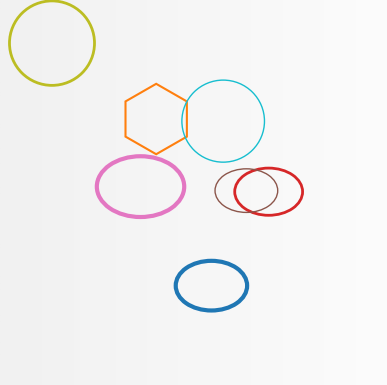[{"shape": "oval", "thickness": 3, "radius": 0.46, "center": [0.546, 0.258]}, {"shape": "hexagon", "thickness": 1.5, "radius": 0.46, "center": [0.403, 0.691]}, {"shape": "oval", "thickness": 2, "radius": 0.44, "center": [0.693, 0.502]}, {"shape": "oval", "thickness": 1, "radius": 0.4, "center": [0.636, 0.505]}, {"shape": "oval", "thickness": 3, "radius": 0.56, "center": [0.363, 0.515]}, {"shape": "circle", "thickness": 2, "radius": 0.55, "center": [0.134, 0.888]}, {"shape": "circle", "thickness": 1, "radius": 0.53, "center": [0.576, 0.685]}]